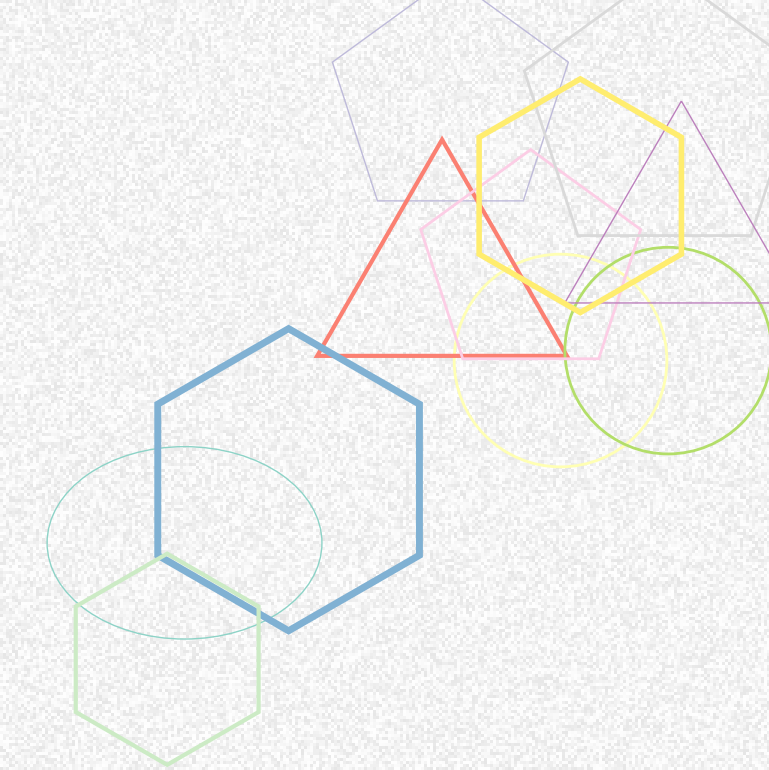[{"shape": "oval", "thickness": 0.5, "radius": 0.89, "center": [0.24, 0.295]}, {"shape": "circle", "thickness": 1, "radius": 0.69, "center": [0.728, 0.532]}, {"shape": "pentagon", "thickness": 0.5, "radius": 0.81, "center": [0.585, 0.869]}, {"shape": "triangle", "thickness": 1.5, "radius": 0.94, "center": [0.574, 0.631]}, {"shape": "hexagon", "thickness": 2.5, "radius": 0.98, "center": [0.375, 0.377]}, {"shape": "circle", "thickness": 1, "radius": 0.67, "center": [0.868, 0.545]}, {"shape": "pentagon", "thickness": 1, "radius": 0.75, "center": [0.689, 0.656]}, {"shape": "pentagon", "thickness": 1, "radius": 0.96, "center": [0.863, 0.849]}, {"shape": "triangle", "thickness": 0.5, "radius": 0.87, "center": [0.885, 0.694]}, {"shape": "hexagon", "thickness": 1.5, "radius": 0.69, "center": [0.217, 0.144]}, {"shape": "hexagon", "thickness": 2, "radius": 0.76, "center": [0.754, 0.746]}]